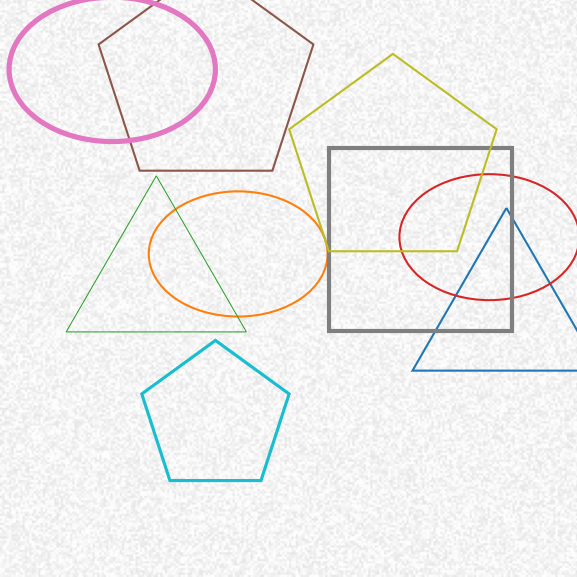[{"shape": "triangle", "thickness": 1, "radius": 0.94, "center": [0.877, 0.451]}, {"shape": "oval", "thickness": 1, "radius": 0.77, "center": [0.412, 0.559]}, {"shape": "triangle", "thickness": 0.5, "radius": 0.9, "center": [0.271, 0.514]}, {"shape": "oval", "thickness": 1, "radius": 0.78, "center": [0.847, 0.588]}, {"shape": "pentagon", "thickness": 1, "radius": 0.98, "center": [0.357, 0.862]}, {"shape": "oval", "thickness": 2.5, "radius": 0.89, "center": [0.194, 0.879]}, {"shape": "square", "thickness": 2, "radius": 0.79, "center": [0.728, 0.584]}, {"shape": "pentagon", "thickness": 1, "radius": 0.94, "center": [0.68, 0.717]}, {"shape": "pentagon", "thickness": 1.5, "radius": 0.67, "center": [0.373, 0.276]}]